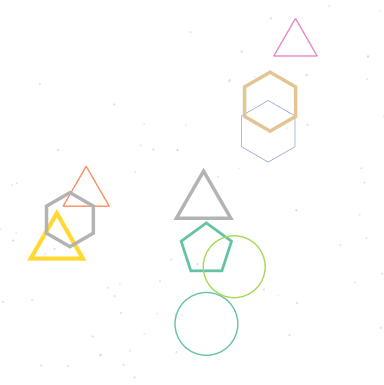[{"shape": "circle", "thickness": 1, "radius": 0.41, "center": [0.536, 0.159]}, {"shape": "pentagon", "thickness": 2, "radius": 0.34, "center": [0.536, 0.352]}, {"shape": "triangle", "thickness": 1, "radius": 0.35, "center": [0.224, 0.499]}, {"shape": "hexagon", "thickness": 0.5, "radius": 0.4, "center": [0.697, 0.659]}, {"shape": "triangle", "thickness": 1, "radius": 0.32, "center": [0.767, 0.887]}, {"shape": "circle", "thickness": 1, "radius": 0.4, "center": [0.608, 0.307]}, {"shape": "triangle", "thickness": 3, "radius": 0.39, "center": [0.148, 0.368]}, {"shape": "hexagon", "thickness": 2.5, "radius": 0.38, "center": [0.702, 0.736]}, {"shape": "hexagon", "thickness": 2.5, "radius": 0.35, "center": [0.182, 0.43]}, {"shape": "triangle", "thickness": 2.5, "radius": 0.41, "center": [0.529, 0.474]}]